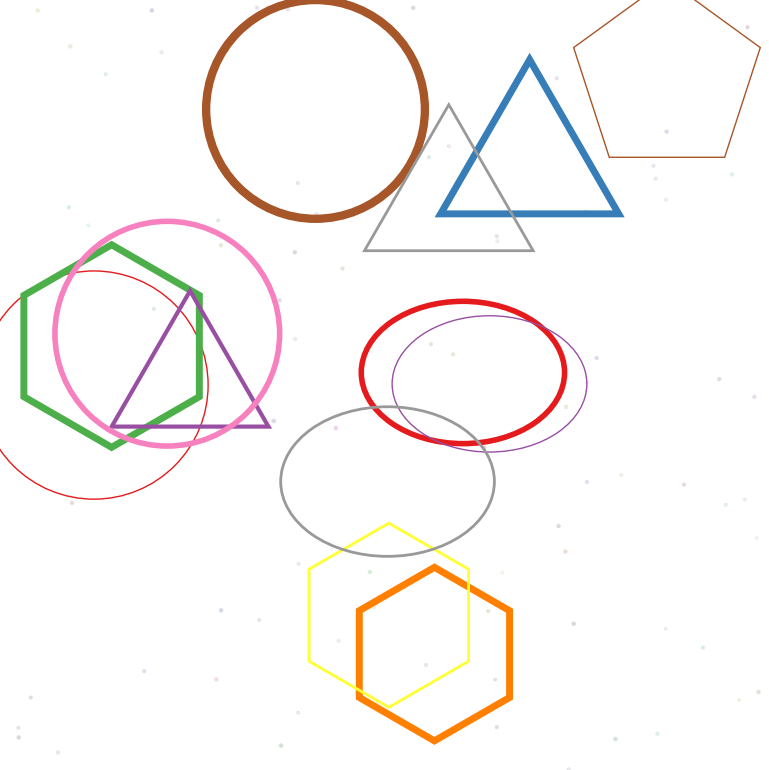[{"shape": "circle", "thickness": 0.5, "radius": 0.74, "center": [0.122, 0.5]}, {"shape": "oval", "thickness": 2, "radius": 0.66, "center": [0.601, 0.516]}, {"shape": "triangle", "thickness": 2.5, "radius": 0.67, "center": [0.688, 0.789]}, {"shape": "hexagon", "thickness": 2.5, "radius": 0.66, "center": [0.145, 0.551]}, {"shape": "triangle", "thickness": 1.5, "radius": 0.59, "center": [0.247, 0.505]}, {"shape": "oval", "thickness": 0.5, "radius": 0.63, "center": [0.636, 0.501]}, {"shape": "hexagon", "thickness": 2.5, "radius": 0.56, "center": [0.564, 0.151]}, {"shape": "hexagon", "thickness": 1, "radius": 0.6, "center": [0.505, 0.201]}, {"shape": "pentagon", "thickness": 0.5, "radius": 0.64, "center": [0.866, 0.899]}, {"shape": "circle", "thickness": 3, "radius": 0.71, "center": [0.41, 0.858]}, {"shape": "circle", "thickness": 2, "radius": 0.73, "center": [0.217, 0.567]}, {"shape": "triangle", "thickness": 1, "radius": 0.63, "center": [0.583, 0.738]}, {"shape": "oval", "thickness": 1, "radius": 0.69, "center": [0.503, 0.375]}]